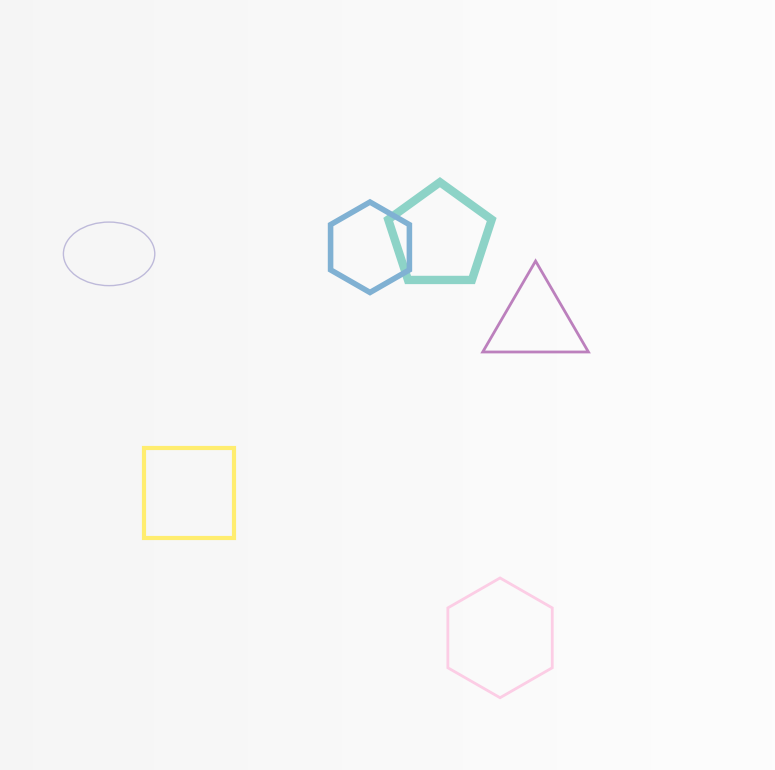[{"shape": "pentagon", "thickness": 3, "radius": 0.35, "center": [0.568, 0.693]}, {"shape": "oval", "thickness": 0.5, "radius": 0.29, "center": [0.141, 0.67]}, {"shape": "hexagon", "thickness": 2, "radius": 0.29, "center": [0.477, 0.679]}, {"shape": "hexagon", "thickness": 1, "radius": 0.39, "center": [0.645, 0.172]}, {"shape": "triangle", "thickness": 1, "radius": 0.39, "center": [0.691, 0.582]}, {"shape": "square", "thickness": 1.5, "radius": 0.29, "center": [0.244, 0.36]}]